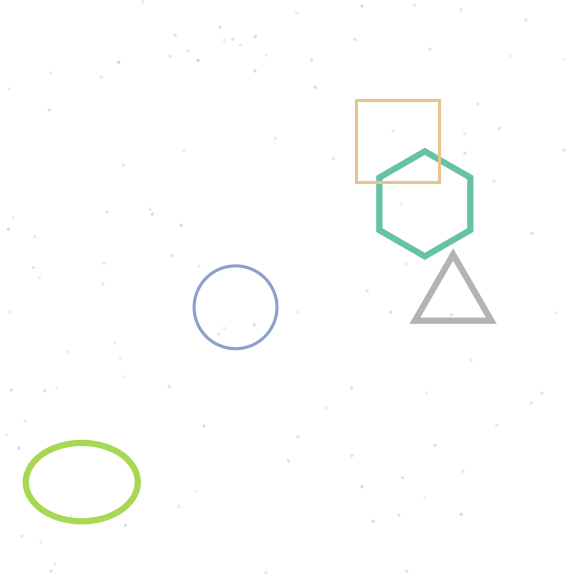[{"shape": "hexagon", "thickness": 3, "radius": 0.45, "center": [0.736, 0.646]}, {"shape": "circle", "thickness": 1.5, "radius": 0.36, "center": [0.408, 0.467]}, {"shape": "oval", "thickness": 3, "radius": 0.48, "center": [0.142, 0.164]}, {"shape": "square", "thickness": 1.5, "radius": 0.36, "center": [0.688, 0.755]}, {"shape": "triangle", "thickness": 3, "radius": 0.38, "center": [0.785, 0.482]}]